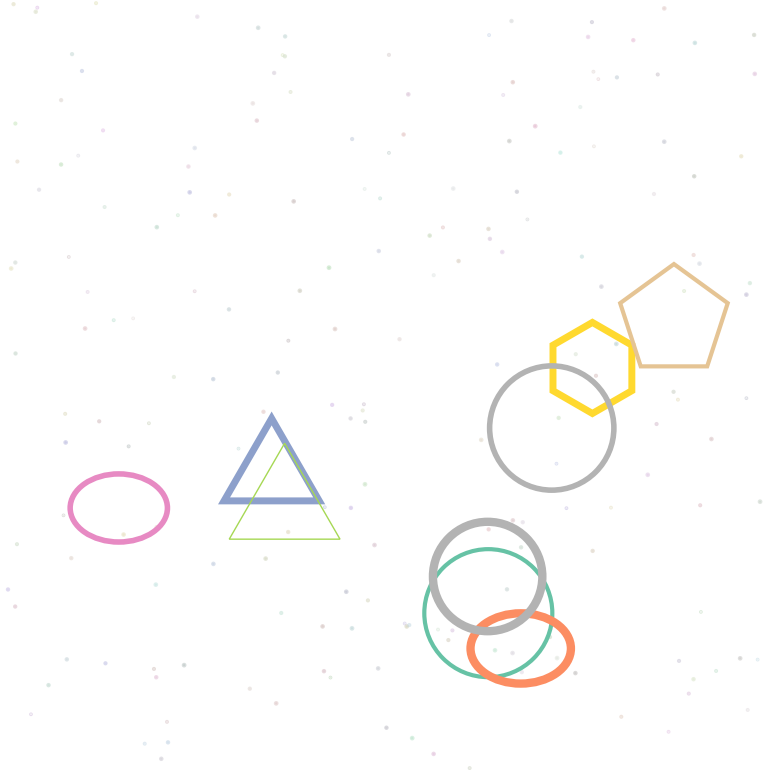[{"shape": "circle", "thickness": 1.5, "radius": 0.42, "center": [0.634, 0.204]}, {"shape": "oval", "thickness": 3, "radius": 0.33, "center": [0.676, 0.158]}, {"shape": "triangle", "thickness": 2.5, "radius": 0.36, "center": [0.353, 0.385]}, {"shape": "oval", "thickness": 2, "radius": 0.32, "center": [0.154, 0.34]}, {"shape": "triangle", "thickness": 0.5, "radius": 0.42, "center": [0.37, 0.341]}, {"shape": "hexagon", "thickness": 2.5, "radius": 0.3, "center": [0.769, 0.522]}, {"shape": "pentagon", "thickness": 1.5, "radius": 0.37, "center": [0.875, 0.584]}, {"shape": "circle", "thickness": 2, "radius": 0.4, "center": [0.717, 0.444]}, {"shape": "circle", "thickness": 3, "radius": 0.36, "center": [0.633, 0.251]}]